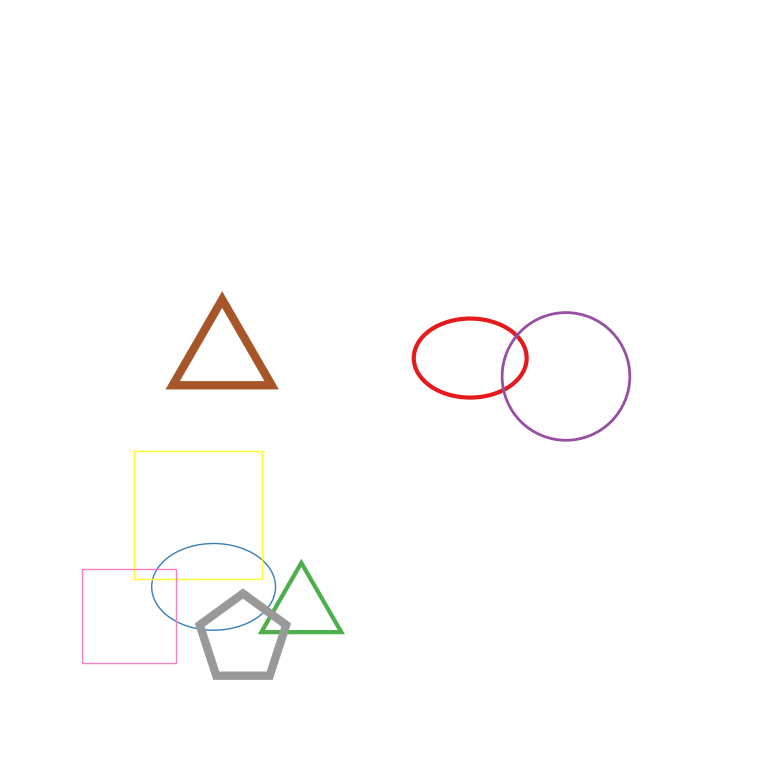[{"shape": "oval", "thickness": 1.5, "radius": 0.37, "center": [0.611, 0.535]}, {"shape": "oval", "thickness": 0.5, "radius": 0.4, "center": [0.277, 0.238]}, {"shape": "triangle", "thickness": 1.5, "radius": 0.3, "center": [0.391, 0.209]}, {"shape": "circle", "thickness": 1, "radius": 0.41, "center": [0.735, 0.511]}, {"shape": "square", "thickness": 0.5, "radius": 0.41, "center": [0.257, 0.331]}, {"shape": "triangle", "thickness": 3, "radius": 0.37, "center": [0.289, 0.537]}, {"shape": "square", "thickness": 0.5, "radius": 0.31, "center": [0.168, 0.2]}, {"shape": "pentagon", "thickness": 3, "radius": 0.29, "center": [0.316, 0.17]}]